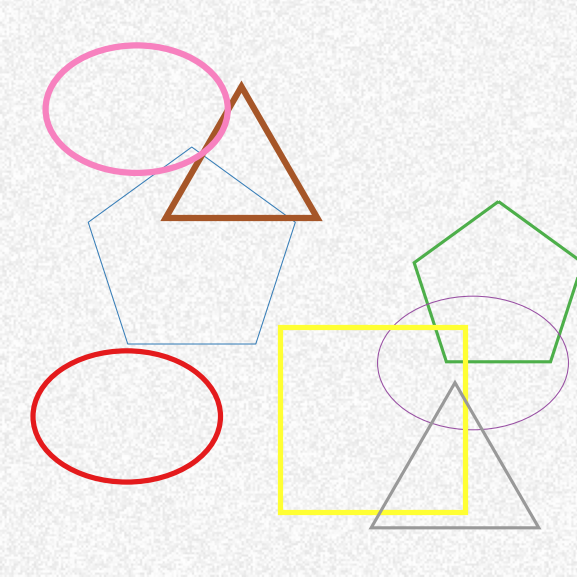[{"shape": "oval", "thickness": 2.5, "radius": 0.81, "center": [0.219, 0.278]}, {"shape": "pentagon", "thickness": 0.5, "radius": 0.94, "center": [0.332, 0.556]}, {"shape": "pentagon", "thickness": 1.5, "radius": 0.77, "center": [0.863, 0.497]}, {"shape": "oval", "thickness": 0.5, "radius": 0.83, "center": [0.819, 0.371]}, {"shape": "square", "thickness": 2.5, "radius": 0.8, "center": [0.645, 0.273]}, {"shape": "triangle", "thickness": 3, "radius": 0.76, "center": [0.418, 0.697]}, {"shape": "oval", "thickness": 3, "radius": 0.79, "center": [0.237, 0.81]}, {"shape": "triangle", "thickness": 1.5, "radius": 0.84, "center": [0.788, 0.169]}]